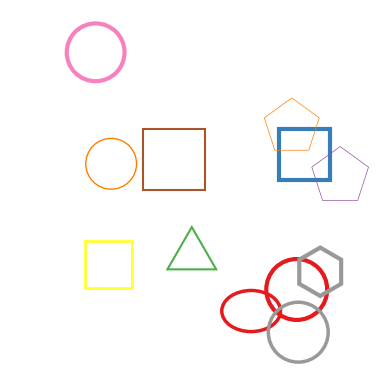[{"shape": "circle", "thickness": 3, "radius": 0.4, "center": [0.771, 0.248]}, {"shape": "oval", "thickness": 2.5, "radius": 0.38, "center": [0.652, 0.192]}, {"shape": "square", "thickness": 3, "radius": 0.33, "center": [0.792, 0.599]}, {"shape": "triangle", "thickness": 1.5, "radius": 0.37, "center": [0.498, 0.337]}, {"shape": "pentagon", "thickness": 0.5, "radius": 0.39, "center": [0.884, 0.542]}, {"shape": "circle", "thickness": 1, "radius": 0.33, "center": [0.289, 0.575]}, {"shape": "pentagon", "thickness": 0.5, "radius": 0.38, "center": [0.758, 0.671]}, {"shape": "square", "thickness": 2, "radius": 0.31, "center": [0.282, 0.313]}, {"shape": "square", "thickness": 1.5, "radius": 0.4, "center": [0.452, 0.586]}, {"shape": "circle", "thickness": 3, "radius": 0.38, "center": [0.248, 0.864]}, {"shape": "hexagon", "thickness": 3, "radius": 0.31, "center": [0.832, 0.294]}, {"shape": "circle", "thickness": 2.5, "radius": 0.39, "center": [0.775, 0.137]}]